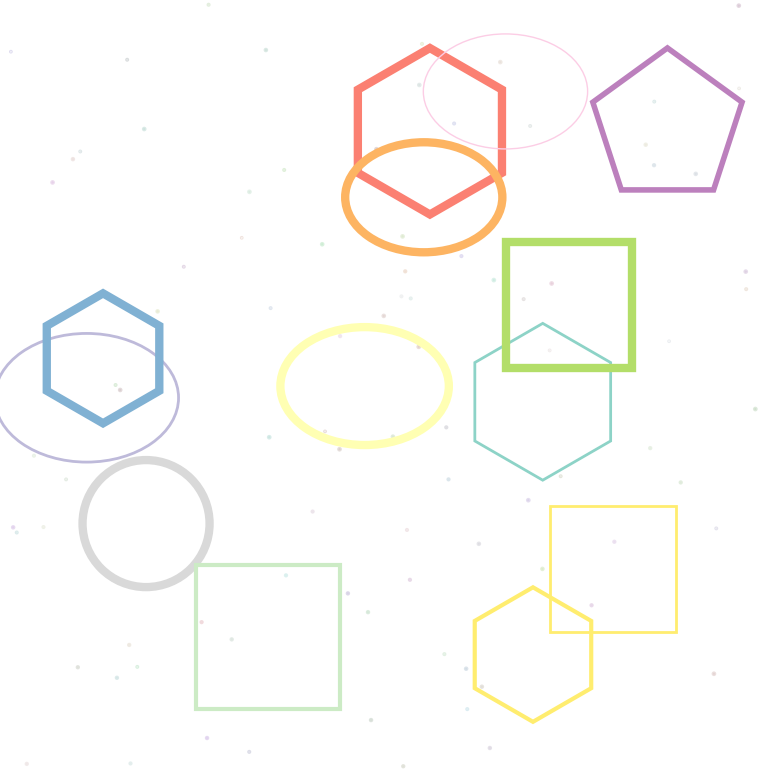[{"shape": "hexagon", "thickness": 1, "radius": 0.51, "center": [0.705, 0.478]}, {"shape": "oval", "thickness": 3, "radius": 0.55, "center": [0.474, 0.499]}, {"shape": "oval", "thickness": 1, "radius": 0.6, "center": [0.113, 0.483]}, {"shape": "hexagon", "thickness": 3, "radius": 0.54, "center": [0.558, 0.83]}, {"shape": "hexagon", "thickness": 3, "radius": 0.42, "center": [0.134, 0.535]}, {"shape": "oval", "thickness": 3, "radius": 0.51, "center": [0.55, 0.744]}, {"shape": "square", "thickness": 3, "radius": 0.41, "center": [0.739, 0.604]}, {"shape": "oval", "thickness": 0.5, "radius": 0.53, "center": [0.656, 0.881]}, {"shape": "circle", "thickness": 3, "radius": 0.41, "center": [0.19, 0.32]}, {"shape": "pentagon", "thickness": 2, "radius": 0.51, "center": [0.867, 0.836]}, {"shape": "square", "thickness": 1.5, "radius": 0.47, "center": [0.348, 0.172]}, {"shape": "hexagon", "thickness": 1.5, "radius": 0.44, "center": [0.692, 0.15]}, {"shape": "square", "thickness": 1, "radius": 0.41, "center": [0.796, 0.261]}]